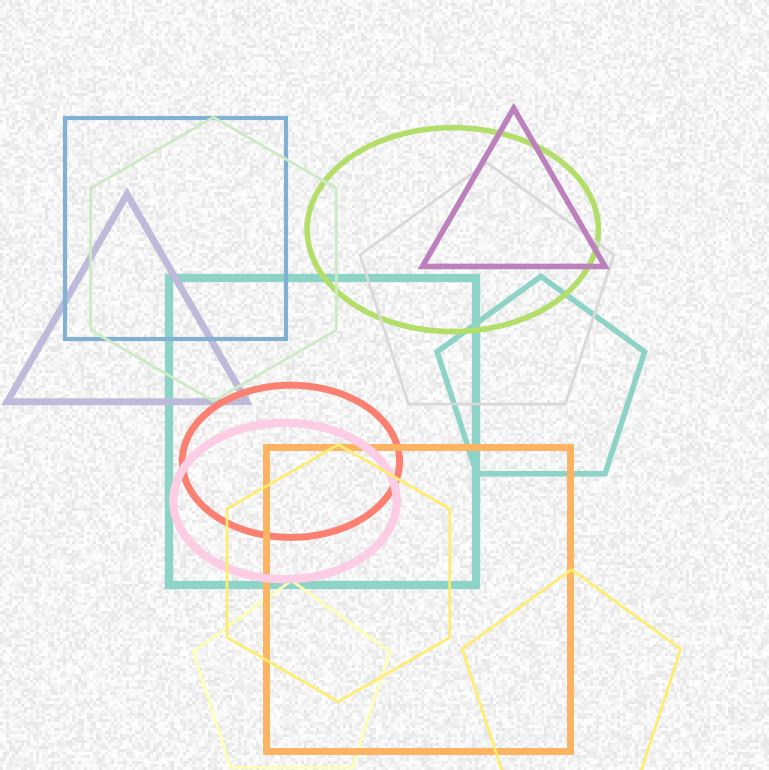[{"shape": "square", "thickness": 3, "radius": 1.0, "center": [0.419, 0.439]}, {"shape": "pentagon", "thickness": 2, "radius": 0.71, "center": [0.702, 0.499]}, {"shape": "pentagon", "thickness": 1, "radius": 0.67, "center": [0.379, 0.112]}, {"shape": "triangle", "thickness": 2.5, "radius": 0.9, "center": [0.165, 0.568]}, {"shape": "oval", "thickness": 2.5, "radius": 0.71, "center": [0.378, 0.401]}, {"shape": "square", "thickness": 1.5, "radius": 0.72, "center": [0.228, 0.703]}, {"shape": "square", "thickness": 2.5, "radius": 0.99, "center": [0.543, 0.222]}, {"shape": "oval", "thickness": 2, "radius": 0.95, "center": [0.588, 0.702]}, {"shape": "oval", "thickness": 3, "radius": 0.73, "center": [0.37, 0.349]}, {"shape": "pentagon", "thickness": 1, "radius": 0.87, "center": [0.632, 0.615]}, {"shape": "triangle", "thickness": 2, "radius": 0.68, "center": [0.667, 0.722]}, {"shape": "hexagon", "thickness": 1, "radius": 0.92, "center": [0.277, 0.663]}, {"shape": "hexagon", "thickness": 1, "radius": 0.83, "center": [0.439, 0.256]}, {"shape": "pentagon", "thickness": 1, "radius": 0.75, "center": [0.742, 0.111]}]